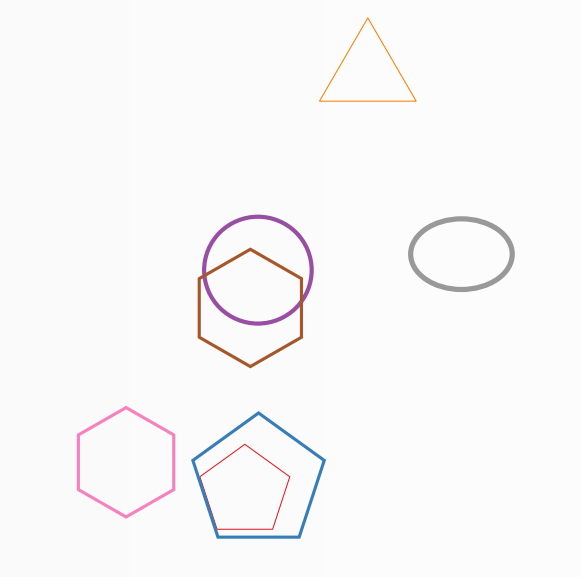[{"shape": "pentagon", "thickness": 0.5, "radius": 0.41, "center": [0.421, 0.148]}, {"shape": "pentagon", "thickness": 1.5, "radius": 0.59, "center": [0.445, 0.165]}, {"shape": "circle", "thickness": 2, "radius": 0.46, "center": [0.444, 0.531]}, {"shape": "triangle", "thickness": 0.5, "radius": 0.48, "center": [0.633, 0.872]}, {"shape": "hexagon", "thickness": 1.5, "radius": 0.51, "center": [0.431, 0.466]}, {"shape": "hexagon", "thickness": 1.5, "radius": 0.47, "center": [0.217, 0.199]}, {"shape": "oval", "thickness": 2.5, "radius": 0.44, "center": [0.794, 0.559]}]